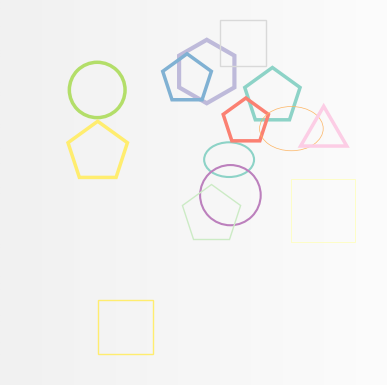[{"shape": "pentagon", "thickness": 2.5, "radius": 0.38, "center": [0.703, 0.75]}, {"shape": "oval", "thickness": 1.5, "radius": 0.32, "center": [0.591, 0.585]}, {"shape": "square", "thickness": 0.5, "radius": 0.41, "center": [0.834, 0.453]}, {"shape": "hexagon", "thickness": 3, "radius": 0.41, "center": [0.534, 0.814]}, {"shape": "pentagon", "thickness": 2.5, "radius": 0.31, "center": [0.634, 0.684]}, {"shape": "pentagon", "thickness": 2.5, "radius": 0.33, "center": [0.483, 0.794]}, {"shape": "oval", "thickness": 0.5, "radius": 0.41, "center": [0.752, 0.666]}, {"shape": "circle", "thickness": 2.5, "radius": 0.36, "center": [0.251, 0.766]}, {"shape": "triangle", "thickness": 2.5, "radius": 0.34, "center": [0.835, 0.655]}, {"shape": "square", "thickness": 1, "radius": 0.3, "center": [0.628, 0.889]}, {"shape": "circle", "thickness": 1.5, "radius": 0.39, "center": [0.595, 0.493]}, {"shape": "pentagon", "thickness": 1, "radius": 0.39, "center": [0.546, 0.442]}, {"shape": "square", "thickness": 1, "radius": 0.35, "center": [0.324, 0.151]}, {"shape": "pentagon", "thickness": 2.5, "radius": 0.4, "center": [0.252, 0.604]}]